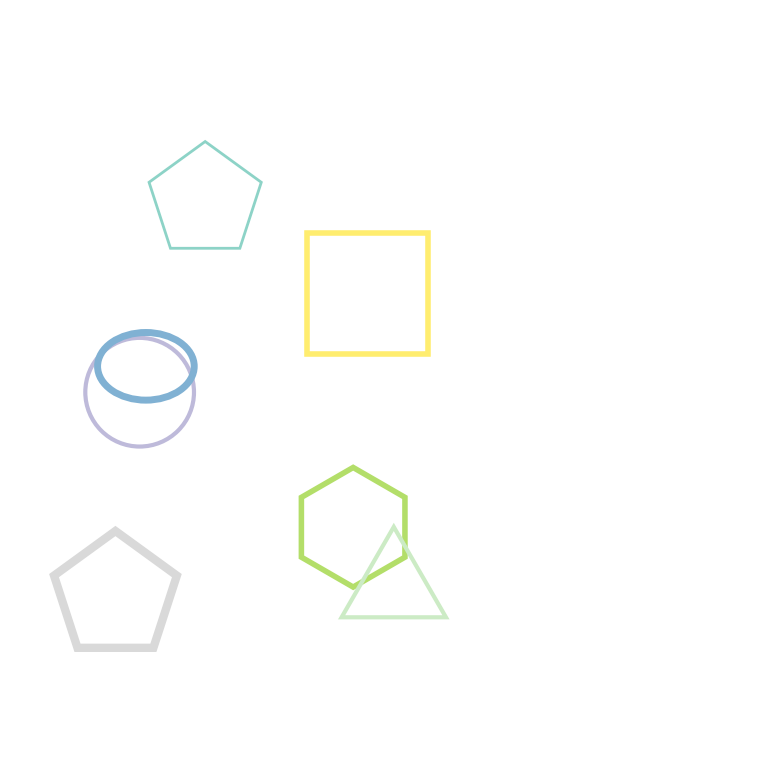[{"shape": "pentagon", "thickness": 1, "radius": 0.38, "center": [0.266, 0.74]}, {"shape": "circle", "thickness": 1.5, "radius": 0.35, "center": [0.181, 0.491]}, {"shape": "oval", "thickness": 2.5, "radius": 0.31, "center": [0.189, 0.524]}, {"shape": "hexagon", "thickness": 2, "radius": 0.39, "center": [0.459, 0.315]}, {"shape": "pentagon", "thickness": 3, "radius": 0.42, "center": [0.15, 0.227]}, {"shape": "triangle", "thickness": 1.5, "radius": 0.39, "center": [0.511, 0.237]}, {"shape": "square", "thickness": 2, "radius": 0.39, "center": [0.477, 0.619]}]